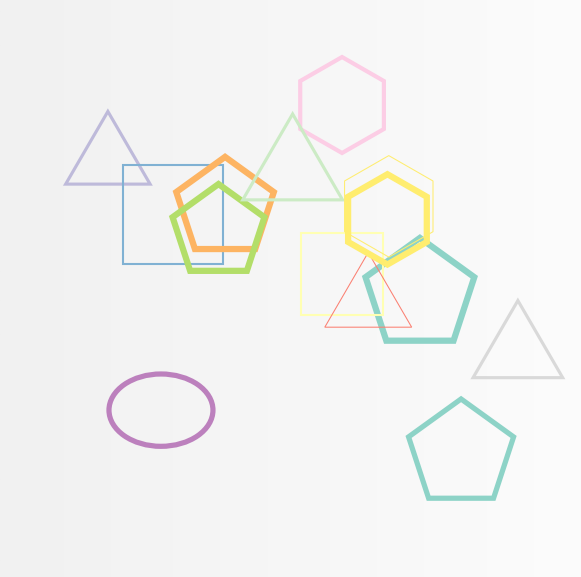[{"shape": "pentagon", "thickness": 2.5, "radius": 0.47, "center": [0.793, 0.213]}, {"shape": "pentagon", "thickness": 3, "radius": 0.49, "center": [0.722, 0.489]}, {"shape": "square", "thickness": 1, "radius": 0.35, "center": [0.588, 0.524]}, {"shape": "triangle", "thickness": 1.5, "radius": 0.42, "center": [0.186, 0.722]}, {"shape": "triangle", "thickness": 0.5, "radius": 0.43, "center": [0.634, 0.476]}, {"shape": "square", "thickness": 1, "radius": 0.43, "center": [0.298, 0.627]}, {"shape": "pentagon", "thickness": 3, "radius": 0.44, "center": [0.387, 0.639]}, {"shape": "pentagon", "thickness": 3, "radius": 0.42, "center": [0.376, 0.597]}, {"shape": "hexagon", "thickness": 2, "radius": 0.42, "center": [0.588, 0.817]}, {"shape": "triangle", "thickness": 1.5, "radius": 0.44, "center": [0.891, 0.39]}, {"shape": "oval", "thickness": 2.5, "radius": 0.45, "center": [0.277, 0.289]}, {"shape": "triangle", "thickness": 1.5, "radius": 0.5, "center": [0.503, 0.703]}, {"shape": "hexagon", "thickness": 0.5, "radius": 0.44, "center": [0.669, 0.642]}, {"shape": "hexagon", "thickness": 3, "radius": 0.39, "center": [0.667, 0.619]}]